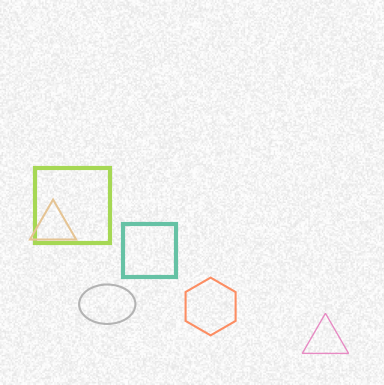[{"shape": "square", "thickness": 3, "radius": 0.34, "center": [0.388, 0.349]}, {"shape": "hexagon", "thickness": 1.5, "radius": 0.38, "center": [0.547, 0.204]}, {"shape": "triangle", "thickness": 1, "radius": 0.35, "center": [0.845, 0.117]}, {"shape": "square", "thickness": 3, "radius": 0.49, "center": [0.189, 0.467]}, {"shape": "triangle", "thickness": 1.5, "radius": 0.35, "center": [0.138, 0.413]}, {"shape": "oval", "thickness": 1.5, "radius": 0.37, "center": [0.279, 0.21]}]